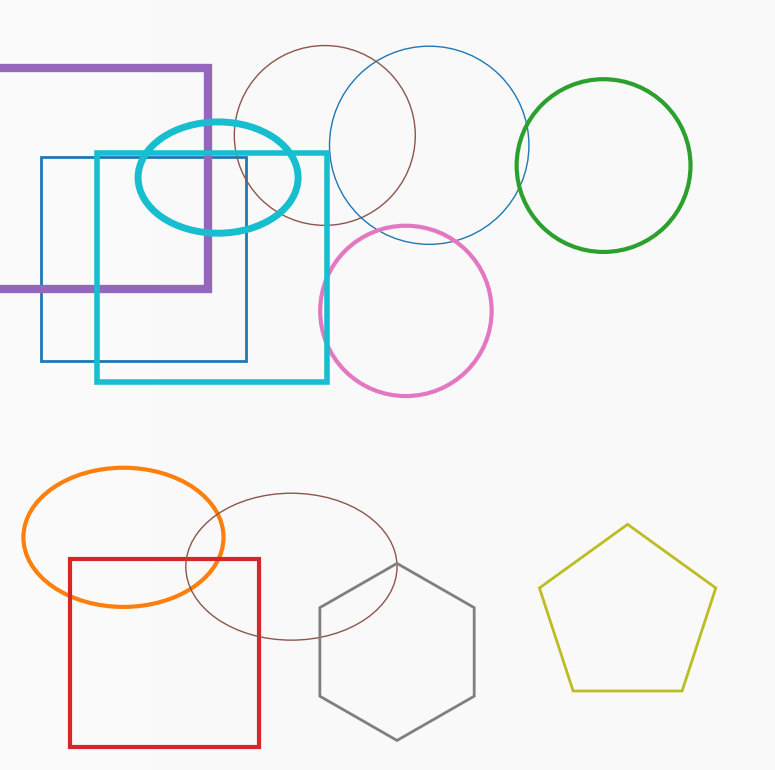[{"shape": "square", "thickness": 1, "radius": 0.66, "center": [0.185, 0.663]}, {"shape": "circle", "thickness": 0.5, "radius": 0.64, "center": [0.554, 0.811]}, {"shape": "oval", "thickness": 1.5, "radius": 0.65, "center": [0.159, 0.302]}, {"shape": "circle", "thickness": 1.5, "radius": 0.56, "center": [0.779, 0.785]}, {"shape": "square", "thickness": 1.5, "radius": 0.61, "center": [0.213, 0.152]}, {"shape": "square", "thickness": 3, "radius": 0.72, "center": [0.125, 0.768]}, {"shape": "circle", "thickness": 0.5, "radius": 0.58, "center": [0.419, 0.824]}, {"shape": "oval", "thickness": 0.5, "radius": 0.68, "center": [0.376, 0.264]}, {"shape": "circle", "thickness": 1.5, "radius": 0.55, "center": [0.524, 0.596]}, {"shape": "hexagon", "thickness": 1, "radius": 0.57, "center": [0.512, 0.153]}, {"shape": "pentagon", "thickness": 1, "radius": 0.6, "center": [0.81, 0.199]}, {"shape": "oval", "thickness": 2.5, "radius": 0.52, "center": [0.281, 0.769]}, {"shape": "square", "thickness": 2, "radius": 0.74, "center": [0.274, 0.653]}]